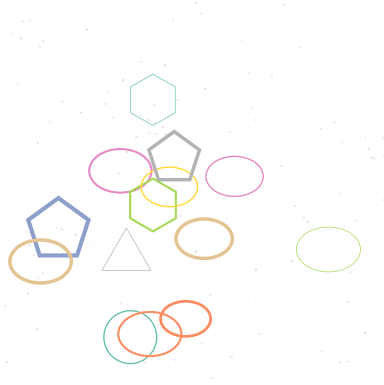[{"shape": "hexagon", "thickness": 0.5, "radius": 0.33, "center": [0.397, 0.741]}, {"shape": "circle", "thickness": 1, "radius": 0.34, "center": [0.338, 0.124]}, {"shape": "oval", "thickness": 1.5, "radius": 0.41, "center": [0.389, 0.132]}, {"shape": "oval", "thickness": 2, "radius": 0.33, "center": [0.482, 0.172]}, {"shape": "pentagon", "thickness": 3, "radius": 0.41, "center": [0.152, 0.403]}, {"shape": "oval", "thickness": 1.5, "radius": 0.4, "center": [0.313, 0.556]}, {"shape": "oval", "thickness": 1, "radius": 0.37, "center": [0.609, 0.542]}, {"shape": "hexagon", "thickness": 1.5, "radius": 0.34, "center": [0.397, 0.467]}, {"shape": "oval", "thickness": 0.5, "radius": 0.42, "center": [0.853, 0.352]}, {"shape": "oval", "thickness": 1, "radius": 0.37, "center": [0.44, 0.515]}, {"shape": "oval", "thickness": 2.5, "radius": 0.4, "center": [0.105, 0.321]}, {"shape": "oval", "thickness": 2.5, "radius": 0.37, "center": [0.53, 0.38]}, {"shape": "pentagon", "thickness": 2.5, "radius": 0.35, "center": [0.452, 0.589]}, {"shape": "triangle", "thickness": 0.5, "radius": 0.37, "center": [0.328, 0.334]}]